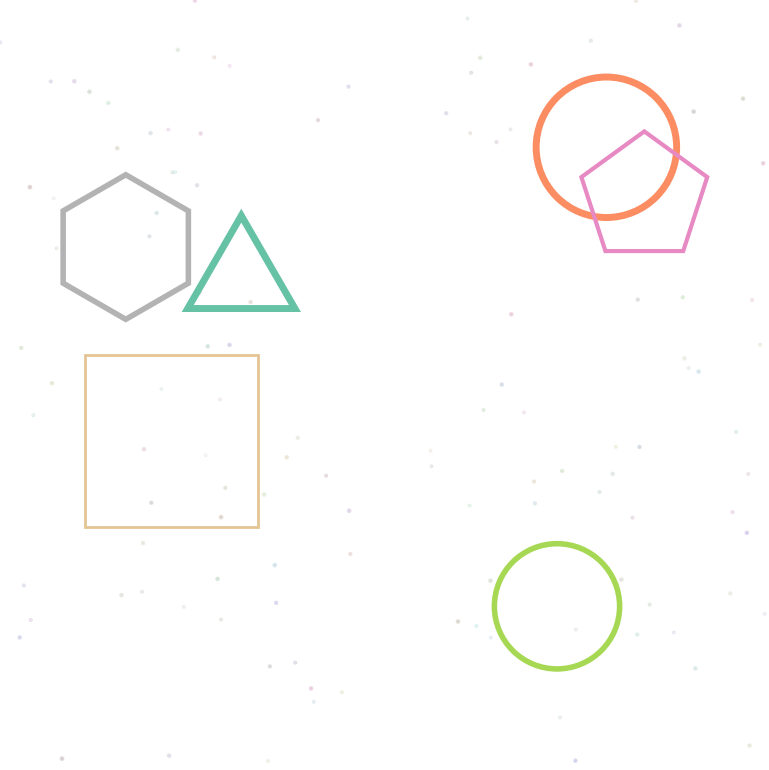[{"shape": "triangle", "thickness": 2.5, "radius": 0.4, "center": [0.313, 0.64]}, {"shape": "circle", "thickness": 2.5, "radius": 0.46, "center": [0.788, 0.809]}, {"shape": "pentagon", "thickness": 1.5, "radius": 0.43, "center": [0.837, 0.743]}, {"shape": "circle", "thickness": 2, "radius": 0.41, "center": [0.723, 0.213]}, {"shape": "square", "thickness": 1, "radius": 0.56, "center": [0.223, 0.428]}, {"shape": "hexagon", "thickness": 2, "radius": 0.47, "center": [0.163, 0.679]}]